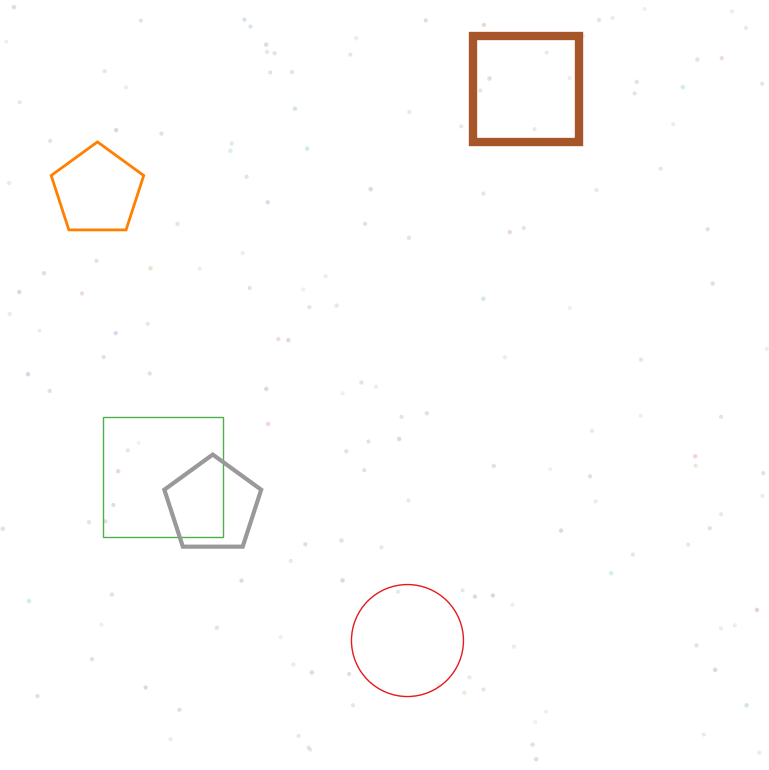[{"shape": "circle", "thickness": 0.5, "radius": 0.36, "center": [0.529, 0.168]}, {"shape": "square", "thickness": 0.5, "radius": 0.39, "center": [0.211, 0.381]}, {"shape": "pentagon", "thickness": 1, "radius": 0.32, "center": [0.127, 0.753]}, {"shape": "square", "thickness": 3, "radius": 0.34, "center": [0.683, 0.884]}, {"shape": "pentagon", "thickness": 1.5, "radius": 0.33, "center": [0.276, 0.344]}]